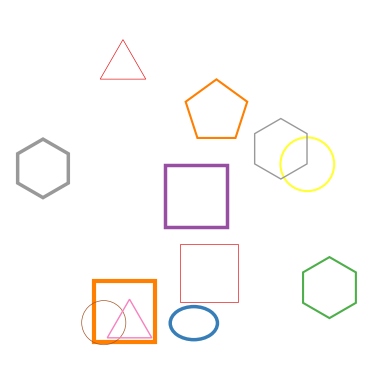[{"shape": "triangle", "thickness": 0.5, "radius": 0.34, "center": [0.319, 0.829]}, {"shape": "square", "thickness": 0.5, "radius": 0.38, "center": [0.543, 0.291]}, {"shape": "oval", "thickness": 2.5, "radius": 0.31, "center": [0.503, 0.161]}, {"shape": "hexagon", "thickness": 1.5, "radius": 0.4, "center": [0.856, 0.253]}, {"shape": "square", "thickness": 2.5, "radius": 0.41, "center": [0.509, 0.491]}, {"shape": "square", "thickness": 3, "radius": 0.4, "center": [0.323, 0.191]}, {"shape": "pentagon", "thickness": 1.5, "radius": 0.42, "center": [0.562, 0.71]}, {"shape": "circle", "thickness": 1.5, "radius": 0.35, "center": [0.798, 0.573]}, {"shape": "circle", "thickness": 0.5, "radius": 0.29, "center": [0.269, 0.162]}, {"shape": "triangle", "thickness": 1, "radius": 0.33, "center": [0.336, 0.156]}, {"shape": "hexagon", "thickness": 1, "radius": 0.39, "center": [0.729, 0.614]}, {"shape": "hexagon", "thickness": 2.5, "radius": 0.38, "center": [0.112, 0.563]}]